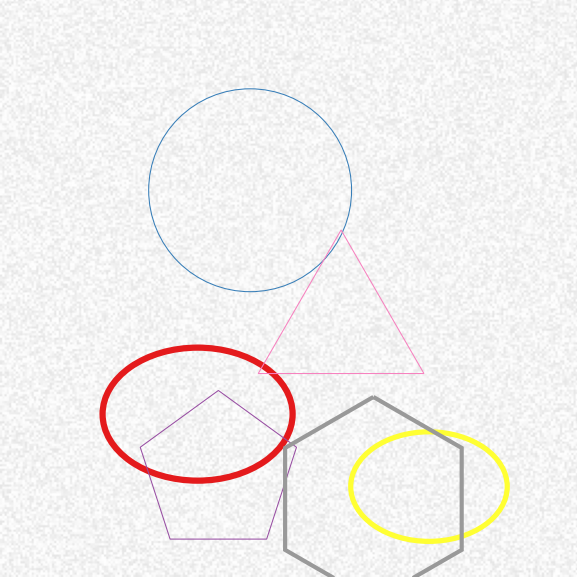[{"shape": "oval", "thickness": 3, "radius": 0.82, "center": [0.342, 0.282]}, {"shape": "circle", "thickness": 0.5, "radius": 0.88, "center": [0.433, 0.67]}, {"shape": "pentagon", "thickness": 0.5, "radius": 0.71, "center": [0.378, 0.181]}, {"shape": "oval", "thickness": 2.5, "radius": 0.68, "center": [0.743, 0.157]}, {"shape": "triangle", "thickness": 0.5, "radius": 0.83, "center": [0.591, 0.435]}, {"shape": "hexagon", "thickness": 2, "radius": 0.88, "center": [0.647, 0.135]}]